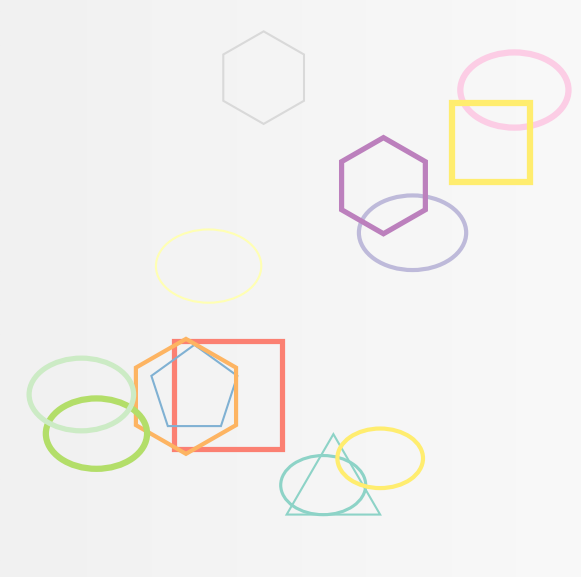[{"shape": "oval", "thickness": 1.5, "radius": 0.37, "center": [0.556, 0.159]}, {"shape": "triangle", "thickness": 1, "radius": 0.46, "center": [0.574, 0.155]}, {"shape": "oval", "thickness": 1, "radius": 0.45, "center": [0.359, 0.538]}, {"shape": "oval", "thickness": 2, "radius": 0.46, "center": [0.71, 0.596]}, {"shape": "square", "thickness": 2.5, "radius": 0.47, "center": [0.392, 0.315]}, {"shape": "pentagon", "thickness": 1, "radius": 0.39, "center": [0.334, 0.324]}, {"shape": "hexagon", "thickness": 2, "radius": 0.5, "center": [0.32, 0.313]}, {"shape": "oval", "thickness": 3, "radius": 0.44, "center": [0.166, 0.248]}, {"shape": "oval", "thickness": 3, "radius": 0.47, "center": [0.885, 0.843]}, {"shape": "hexagon", "thickness": 1, "radius": 0.4, "center": [0.454, 0.865]}, {"shape": "hexagon", "thickness": 2.5, "radius": 0.42, "center": [0.66, 0.678]}, {"shape": "oval", "thickness": 2.5, "radius": 0.45, "center": [0.14, 0.316]}, {"shape": "square", "thickness": 3, "radius": 0.34, "center": [0.845, 0.752]}, {"shape": "oval", "thickness": 2, "radius": 0.37, "center": [0.654, 0.206]}]